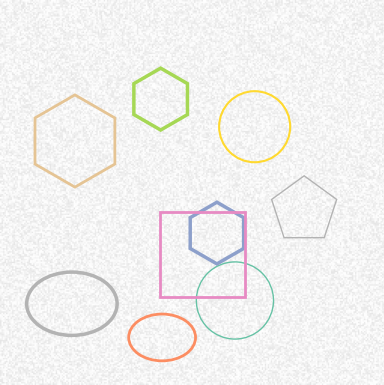[{"shape": "circle", "thickness": 1, "radius": 0.5, "center": [0.61, 0.22]}, {"shape": "oval", "thickness": 2, "radius": 0.43, "center": [0.421, 0.123]}, {"shape": "hexagon", "thickness": 2.5, "radius": 0.4, "center": [0.563, 0.395]}, {"shape": "square", "thickness": 2, "radius": 0.55, "center": [0.526, 0.34]}, {"shape": "hexagon", "thickness": 2.5, "radius": 0.4, "center": [0.417, 0.743]}, {"shape": "circle", "thickness": 1.5, "radius": 0.46, "center": [0.661, 0.671]}, {"shape": "hexagon", "thickness": 2, "radius": 0.6, "center": [0.195, 0.634]}, {"shape": "pentagon", "thickness": 1, "radius": 0.44, "center": [0.79, 0.455]}, {"shape": "oval", "thickness": 2.5, "radius": 0.59, "center": [0.187, 0.211]}]